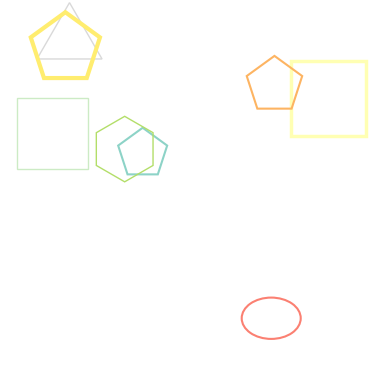[{"shape": "pentagon", "thickness": 1.5, "radius": 0.33, "center": [0.371, 0.601]}, {"shape": "square", "thickness": 2.5, "radius": 0.49, "center": [0.853, 0.744]}, {"shape": "oval", "thickness": 1.5, "radius": 0.38, "center": [0.704, 0.173]}, {"shape": "pentagon", "thickness": 1.5, "radius": 0.38, "center": [0.713, 0.779]}, {"shape": "hexagon", "thickness": 1, "radius": 0.43, "center": [0.324, 0.613]}, {"shape": "triangle", "thickness": 1, "radius": 0.49, "center": [0.181, 0.896]}, {"shape": "square", "thickness": 1, "radius": 0.46, "center": [0.136, 0.654]}, {"shape": "pentagon", "thickness": 3, "radius": 0.47, "center": [0.17, 0.874]}]